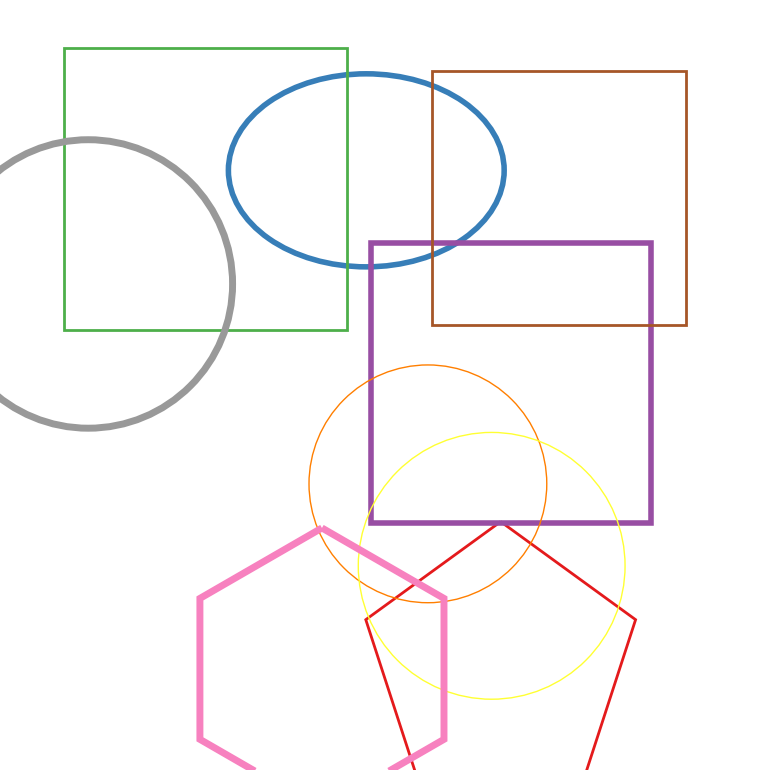[{"shape": "pentagon", "thickness": 1, "radius": 0.92, "center": [0.65, 0.138]}, {"shape": "oval", "thickness": 2, "radius": 0.9, "center": [0.476, 0.779]}, {"shape": "square", "thickness": 1, "radius": 0.92, "center": [0.267, 0.755]}, {"shape": "square", "thickness": 2, "radius": 0.91, "center": [0.664, 0.503]}, {"shape": "circle", "thickness": 0.5, "radius": 0.77, "center": [0.556, 0.372]}, {"shape": "circle", "thickness": 0.5, "radius": 0.87, "center": [0.639, 0.265]}, {"shape": "square", "thickness": 1, "radius": 0.82, "center": [0.726, 0.742]}, {"shape": "hexagon", "thickness": 2.5, "radius": 0.92, "center": [0.418, 0.131]}, {"shape": "circle", "thickness": 2.5, "radius": 0.94, "center": [0.115, 0.631]}]